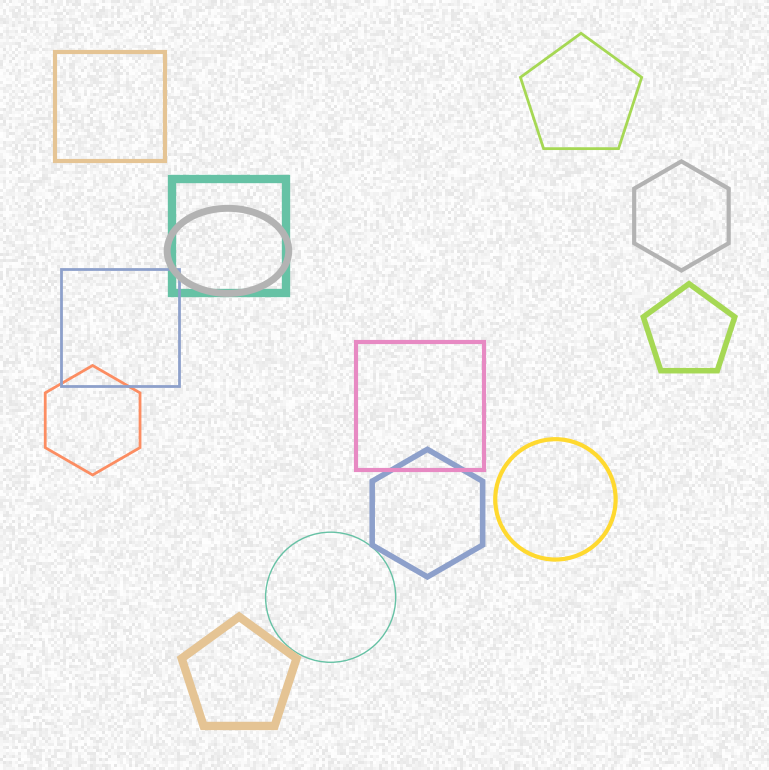[{"shape": "square", "thickness": 3, "radius": 0.37, "center": [0.298, 0.694]}, {"shape": "circle", "thickness": 0.5, "radius": 0.42, "center": [0.429, 0.224]}, {"shape": "hexagon", "thickness": 1, "radius": 0.36, "center": [0.12, 0.454]}, {"shape": "hexagon", "thickness": 2, "radius": 0.41, "center": [0.555, 0.334]}, {"shape": "square", "thickness": 1, "radius": 0.38, "center": [0.156, 0.574]}, {"shape": "square", "thickness": 1.5, "radius": 0.42, "center": [0.546, 0.473]}, {"shape": "pentagon", "thickness": 1, "radius": 0.41, "center": [0.755, 0.874]}, {"shape": "pentagon", "thickness": 2, "radius": 0.31, "center": [0.895, 0.569]}, {"shape": "circle", "thickness": 1.5, "radius": 0.39, "center": [0.721, 0.351]}, {"shape": "pentagon", "thickness": 3, "radius": 0.39, "center": [0.311, 0.121]}, {"shape": "square", "thickness": 1.5, "radius": 0.35, "center": [0.143, 0.862]}, {"shape": "oval", "thickness": 2.5, "radius": 0.39, "center": [0.296, 0.674]}, {"shape": "hexagon", "thickness": 1.5, "radius": 0.35, "center": [0.885, 0.72]}]